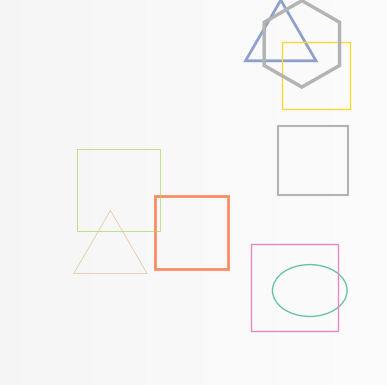[{"shape": "oval", "thickness": 1, "radius": 0.48, "center": [0.799, 0.245]}, {"shape": "square", "thickness": 2, "radius": 0.47, "center": [0.495, 0.397]}, {"shape": "triangle", "thickness": 2, "radius": 0.53, "center": [0.725, 0.895]}, {"shape": "square", "thickness": 1, "radius": 0.56, "center": [0.761, 0.252]}, {"shape": "square", "thickness": 0.5, "radius": 0.53, "center": [0.306, 0.507]}, {"shape": "square", "thickness": 1, "radius": 0.44, "center": [0.816, 0.804]}, {"shape": "triangle", "thickness": 0.5, "radius": 0.55, "center": [0.285, 0.344]}, {"shape": "square", "thickness": 1.5, "radius": 0.45, "center": [0.808, 0.584]}, {"shape": "hexagon", "thickness": 2.5, "radius": 0.56, "center": [0.779, 0.886]}]